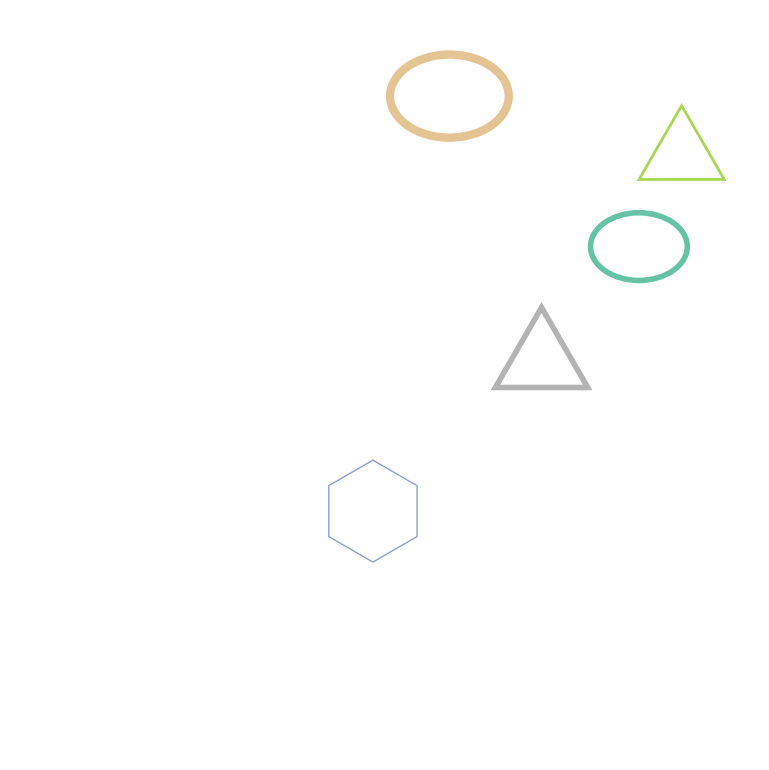[{"shape": "oval", "thickness": 2, "radius": 0.31, "center": [0.83, 0.68]}, {"shape": "hexagon", "thickness": 0.5, "radius": 0.33, "center": [0.484, 0.336]}, {"shape": "triangle", "thickness": 1, "radius": 0.32, "center": [0.885, 0.799]}, {"shape": "oval", "thickness": 3, "radius": 0.39, "center": [0.584, 0.875]}, {"shape": "triangle", "thickness": 2, "radius": 0.35, "center": [0.703, 0.531]}]